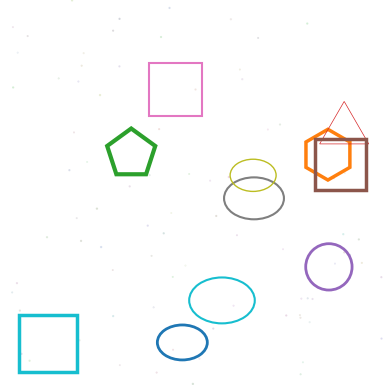[{"shape": "oval", "thickness": 2, "radius": 0.32, "center": [0.474, 0.111]}, {"shape": "hexagon", "thickness": 2.5, "radius": 0.33, "center": [0.852, 0.598]}, {"shape": "pentagon", "thickness": 3, "radius": 0.33, "center": [0.341, 0.601]}, {"shape": "triangle", "thickness": 0.5, "radius": 0.37, "center": [0.894, 0.663]}, {"shape": "circle", "thickness": 2, "radius": 0.3, "center": [0.854, 0.307]}, {"shape": "square", "thickness": 2.5, "radius": 0.33, "center": [0.884, 0.572]}, {"shape": "square", "thickness": 1.5, "radius": 0.34, "center": [0.456, 0.767]}, {"shape": "oval", "thickness": 1.5, "radius": 0.39, "center": [0.66, 0.485]}, {"shape": "oval", "thickness": 1, "radius": 0.3, "center": [0.657, 0.545]}, {"shape": "oval", "thickness": 1.5, "radius": 0.43, "center": [0.577, 0.22]}, {"shape": "square", "thickness": 2.5, "radius": 0.37, "center": [0.125, 0.109]}]